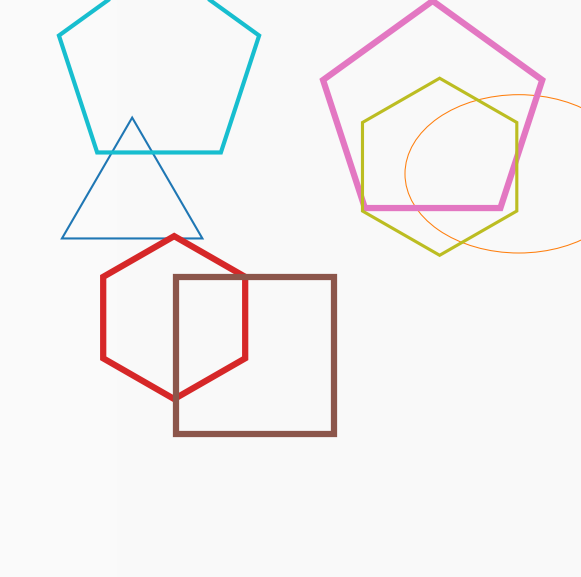[{"shape": "triangle", "thickness": 1, "radius": 0.7, "center": [0.227, 0.656]}, {"shape": "oval", "thickness": 0.5, "radius": 0.98, "center": [0.893, 0.698]}, {"shape": "hexagon", "thickness": 3, "radius": 0.71, "center": [0.3, 0.449]}, {"shape": "square", "thickness": 3, "radius": 0.68, "center": [0.438, 0.383]}, {"shape": "pentagon", "thickness": 3, "radius": 0.99, "center": [0.744, 0.799]}, {"shape": "hexagon", "thickness": 1.5, "radius": 0.77, "center": [0.756, 0.71]}, {"shape": "pentagon", "thickness": 2, "radius": 0.91, "center": [0.274, 0.882]}]